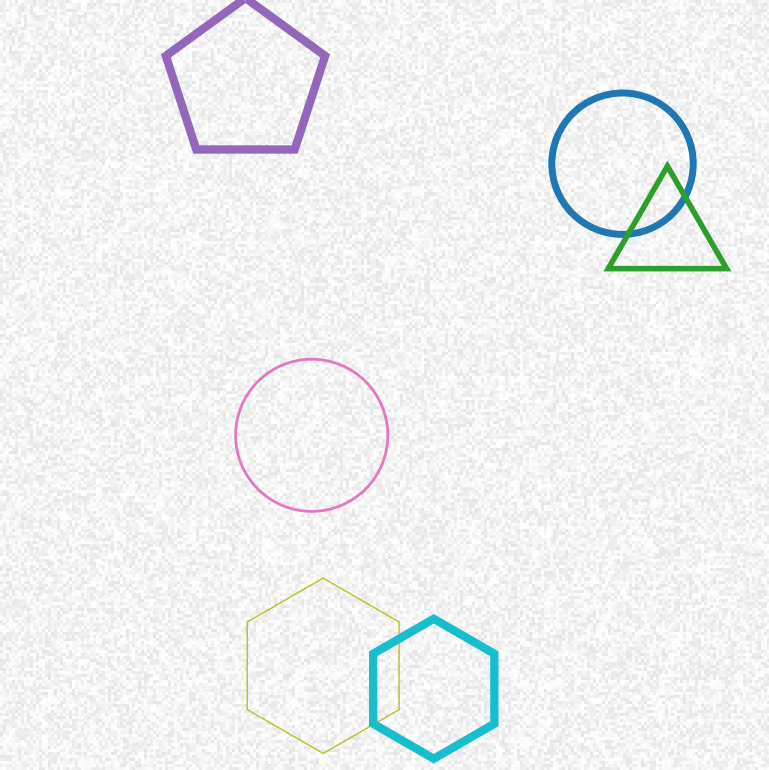[{"shape": "circle", "thickness": 2.5, "radius": 0.46, "center": [0.808, 0.787]}, {"shape": "triangle", "thickness": 2, "radius": 0.44, "center": [0.867, 0.695]}, {"shape": "pentagon", "thickness": 3, "radius": 0.54, "center": [0.319, 0.894]}, {"shape": "circle", "thickness": 1, "radius": 0.49, "center": [0.405, 0.435]}, {"shape": "hexagon", "thickness": 0.5, "radius": 0.57, "center": [0.42, 0.135]}, {"shape": "hexagon", "thickness": 3, "radius": 0.45, "center": [0.563, 0.106]}]